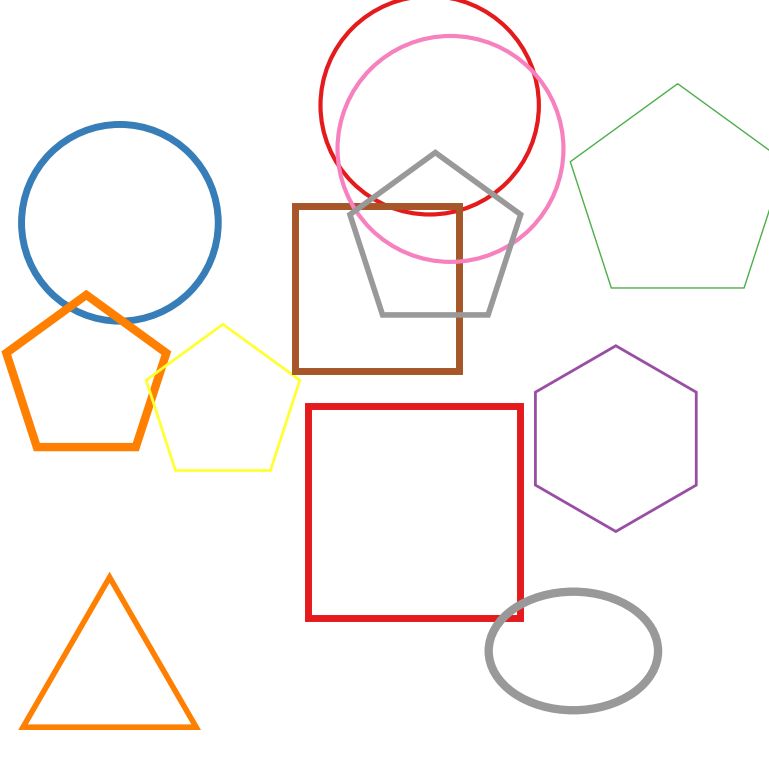[{"shape": "circle", "thickness": 1.5, "radius": 0.71, "center": [0.558, 0.863]}, {"shape": "square", "thickness": 2.5, "radius": 0.69, "center": [0.537, 0.335]}, {"shape": "circle", "thickness": 2.5, "radius": 0.64, "center": [0.156, 0.711]}, {"shape": "pentagon", "thickness": 0.5, "radius": 0.73, "center": [0.88, 0.745]}, {"shape": "hexagon", "thickness": 1, "radius": 0.6, "center": [0.8, 0.43]}, {"shape": "pentagon", "thickness": 3, "radius": 0.55, "center": [0.112, 0.508]}, {"shape": "triangle", "thickness": 2, "radius": 0.65, "center": [0.142, 0.121]}, {"shape": "pentagon", "thickness": 1, "radius": 0.52, "center": [0.29, 0.474]}, {"shape": "square", "thickness": 2.5, "radius": 0.53, "center": [0.49, 0.625]}, {"shape": "circle", "thickness": 1.5, "radius": 0.73, "center": [0.585, 0.807]}, {"shape": "pentagon", "thickness": 2, "radius": 0.58, "center": [0.565, 0.685]}, {"shape": "oval", "thickness": 3, "radius": 0.55, "center": [0.745, 0.155]}]